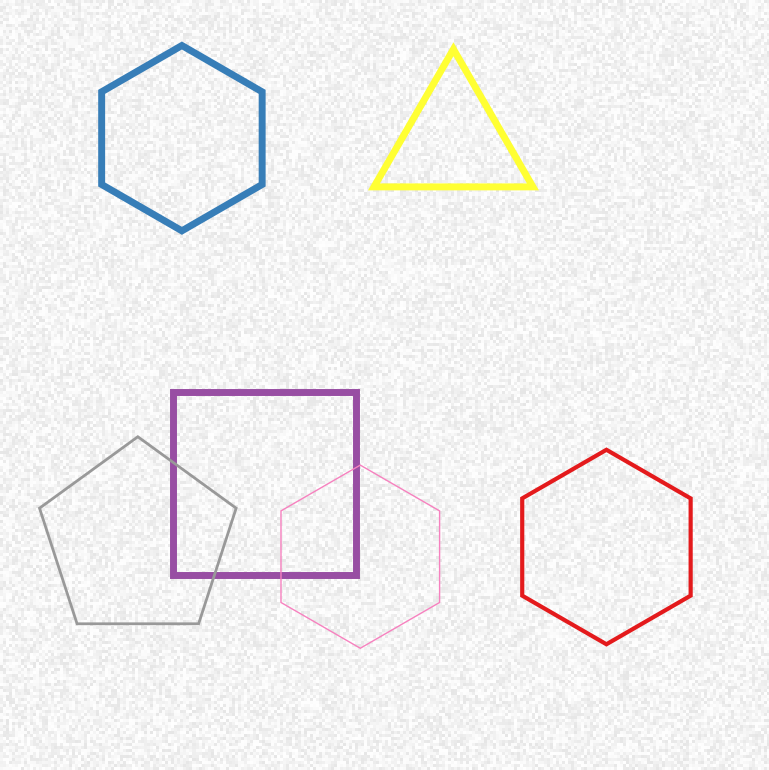[{"shape": "hexagon", "thickness": 1.5, "radius": 0.63, "center": [0.788, 0.29]}, {"shape": "hexagon", "thickness": 2.5, "radius": 0.6, "center": [0.236, 0.821]}, {"shape": "square", "thickness": 2.5, "radius": 0.59, "center": [0.344, 0.372]}, {"shape": "triangle", "thickness": 2.5, "radius": 0.6, "center": [0.589, 0.817]}, {"shape": "hexagon", "thickness": 0.5, "radius": 0.59, "center": [0.468, 0.277]}, {"shape": "pentagon", "thickness": 1, "radius": 0.67, "center": [0.179, 0.299]}]